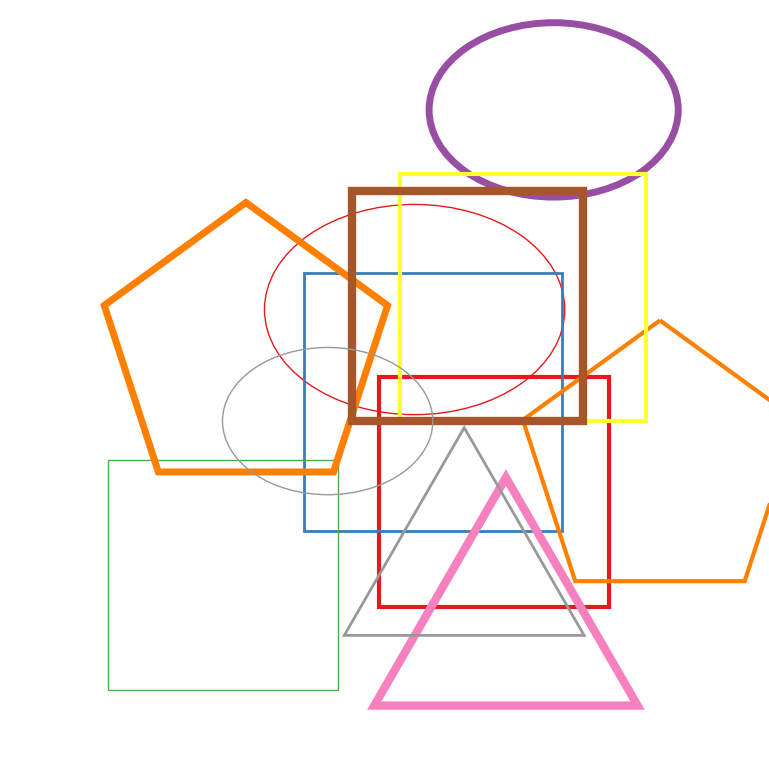[{"shape": "square", "thickness": 1.5, "radius": 0.74, "center": [0.641, 0.361]}, {"shape": "oval", "thickness": 0.5, "radius": 0.97, "center": [0.538, 0.598]}, {"shape": "square", "thickness": 1, "radius": 0.84, "center": [0.563, 0.478]}, {"shape": "square", "thickness": 0.5, "radius": 0.75, "center": [0.29, 0.253]}, {"shape": "oval", "thickness": 2.5, "radius": 0.81, "center": [0.719, 0.857]}, {"shape": "pentagon", "thickness": 2.5, "radius": 0.97, "center": [0.319, 0.544]}, {"shape": "pentagon", "thickness": 1.5, "radius": 0.94, "center": [0.857, 0.397]}, {"shape": "square", "thickness": 1.5, "radius": 0.8, "center": [0.679, 0.614]}, {"shape": "square", "thickness": 3, "radius": 0.75, "center": [0.607, 0.603]}, {"shape": "triangle", "thickness": 3, "radius": 0.99, "center": [0.657, 0.182]}, {"shape": "triangle", "thickness": 1, "radius": 0.9, "center": [0.603, 0.265]}, {"shape": "oval", "thickness": 0.5, "radius": 0.68, "center": [0.426, 0.453]}]